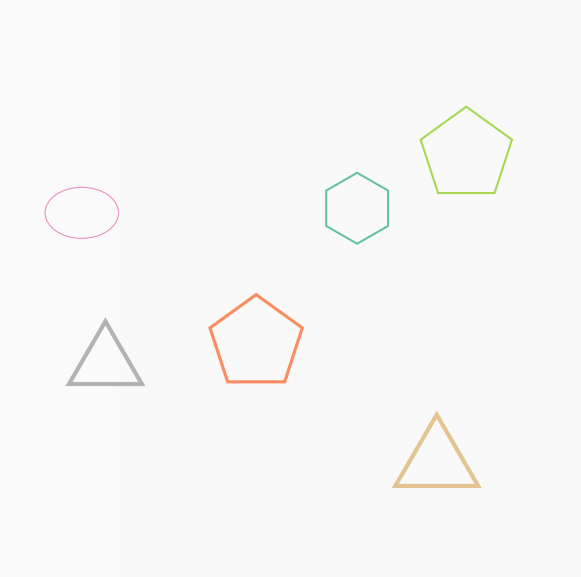[{"shape": "hexagon", "thickness": 1, "radius": 0.31, "center": [0.614, 0.639]}, {"shape": "pentagon", "thickness": 1.5, "radius": 0.42, "center": [0.441, 0.406]}, {"shape": "oval", "thickness": 0.5, "radius": 0.32, "center": [0.141, 0.631]}, {"shape": "pentagon", "thickness": 1, "radius": 0.41, "center": [0.802, 0.732]}, {"shape": "triangle", "thickness": 2, "radius": 0.41, "center": [0.751, 0.199]}, {"shape": "triangle", "thickness": 2, "radius": 0.36, "center": [0.181, 0.37]}]